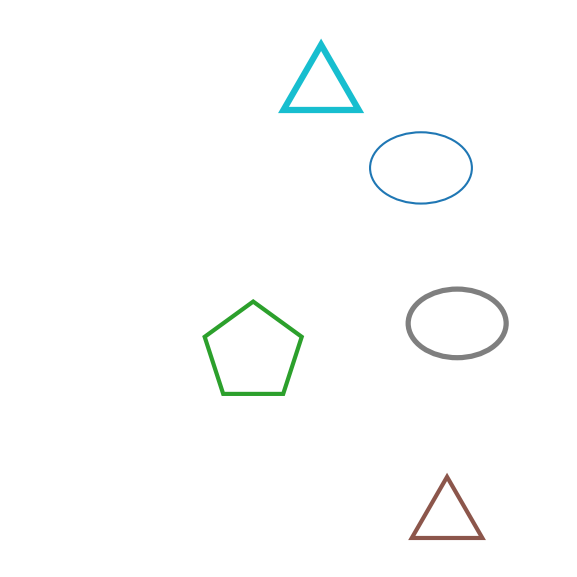[{"shape": "oval", "thickness": 1, "radius": 0.44, "center": [0.729, 0.708]}, {"shape": "pentagon", "thickness": 2, "radius": 0.44, "center": [0.438, 0.389]}, {"shape": "triangle", "thickness": 2, "radius": 0.35, "center": [0.774, 0.103]}, {"shape": "oval", "thickness": 2.5, "radius": 0.42, "center": [0.792, 0.439]}, {"shape": "triangle", "thickness": 3, "radius": 0.38, "center": [0.556, 0.846]}]